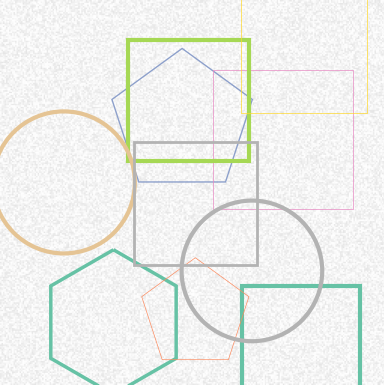[{"shape": "hexagon", "thickness": 2.5, "radius": 0.94, "center": [0.295, 0.163]}, {"shape": "square", "thickness": 3, "radius": 0.77, "center": [0.782, 0.102]}, {"shape": "pentagon", "thickness": 0.5, "radius": 0.73, "center": [0.507, 0.184]}, {"shape": "pentagon", "thickness": 1, "radius": 0.96, "center": [0.473, 0.682]}, {"shape": "square", "thickness": 0.5, "radius": 0.9, "center": [0.735, 0.637]}, {"shape": "square", "thickness": 3, "radius": 0.79, "center": [0.489, 0.739]}, {"shape": "square", "thickness": 0.5, "radius": 0.82, "center": [0.79, 0.869]}, {"shape": "circle", "thickness": 3, "radius": 0.92, "center": [0.166, 0.526]}, {"shape": "square", "thickness": 2, "radius": 0.8, "center": [0.507, 0.472]}, {"shape": "circle", "thickness": 3, "radius": 0.91, "center": [0.654, 0.296]}]